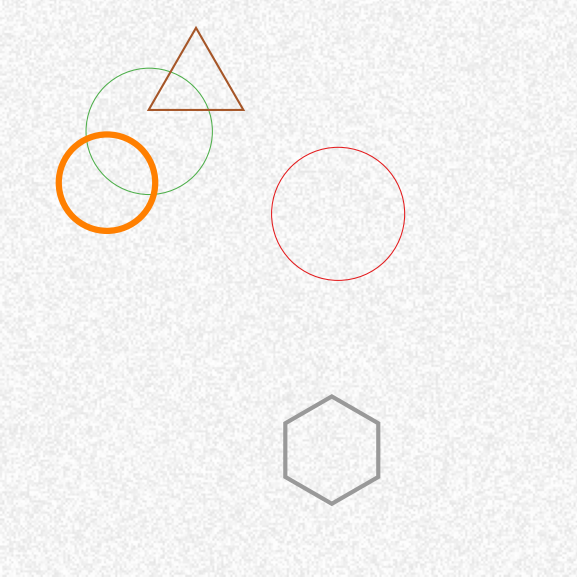[{"shape": "circle", "thickness": 0.5, "radius": 0.58, "center": [0.585, 0.629]}, {"shape": "circle", "thickness": 0.5, "radius": 0.55, "center": [0.258, 0.772]}, {"shape": "circle", "thickness": 3, "radius": 0.42, "center": [0.185, 0.683]}, {"shape": "triangle", "thickness": 1, "radius": 0.47, "center": [0.339, 0.856]}, {"shape": "hexagon", "thickness": 2, "radius": 0.46, "center": [0.575, 0.22]}]